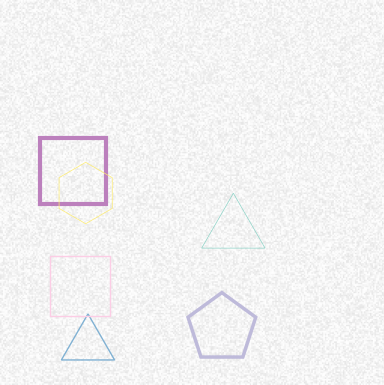[{"shape": "triangle", "thickness": 0.5, "radius": 0.48, "center": [0.606, 0.403]}, {"shape": "pentagon", "thickness": 2.5, "radius": 0.46, "center": [0.576, 0.147]}, {"shape": "triangle", "thickness": 1, "radius": 0.4, "center": [0.229, 0.105]}, {"shape": "square", "thickness": 1, "radius": 0.39, "center": [0.207, 0.256]}, {"shape": "square", "thickness": 3, "radius": 0.43, "center": [0.19, 0.556]}, {"shape": "hexagon", "thickness": 0.5, "radius": 0.4, "center": [0.222, 0.499]}]